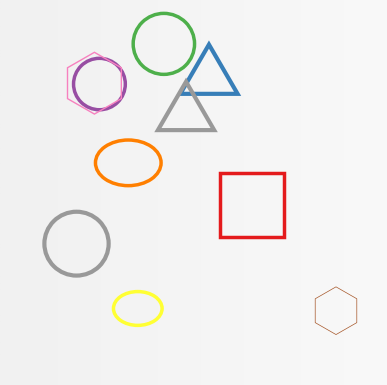[{"shape": "square", "thickness": 2.5, "radius": 0.41, "center": [0.65, 0.468]}, {"shape": "triangle", "thickness": 3, "radius": 0.43, "center": [0.539, 0.799]}, {"shape": "circle", "thickness": 2.5, "radius": 0.4, "center": [0.423, 0.886]}, {"shape": "circle", "thickness": 2.5, "radius": 0.33, "center": [0.257, 0.782]}, {"shape": "oval", "thickness": 2.5, "radius": 0.42, "center": [0.331, 0.577]}, {"shape": "oval", "thickness": 2.5, "radius": 0.31, "center": [0.356, 0.199]}, {"shape": "hexagon", "thickness": 0.5, "radius": 0.31, "center": [0.867, 0.193]}, {"shape": "hexagon", "thickness": 1, "radius": 0.4, "center": [0.244, 0.784]}, {"shape": "circle", "thickness": 3, "radius": 0.41, "center": [0.197, 0.367]}, {"shape": "triangle", "thickness": 3, "radius": 0.42, "center": [0.48, 0.704]}]